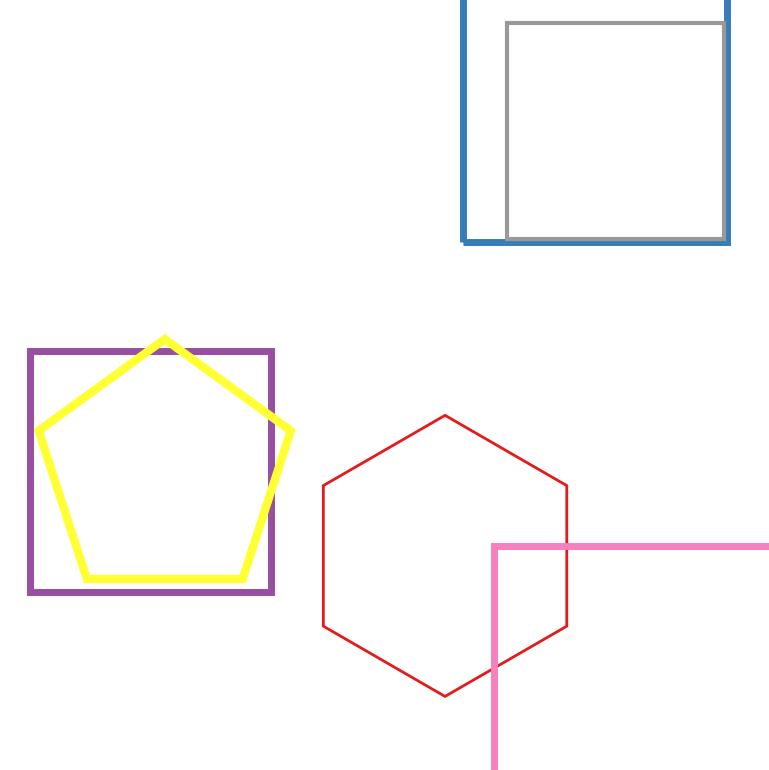[{"shape": "hexagon", "thickness": 1, "radius": 0.91, "center": [0.578, 0.278]}, {"shape": "square", "thickness": 2.5, "radius": 0.86, "center": [0.772, 0.858]}, {"shape": "square", "thickness": 2.5, "radius": 0.78, "center": [0.195, 0.388]}, {"shape": "pentagon", "thickness": 3, "radius": 0.86, "center": [0.214, 0.387]}, {"shape": "square", "thickness": 2.5, "radius": 0.91, "center": [0.825, 0.109]}, {"shape": "square", "thickness": 1.5, "radius": 0.7, "center": [0.8, 0.83]}]